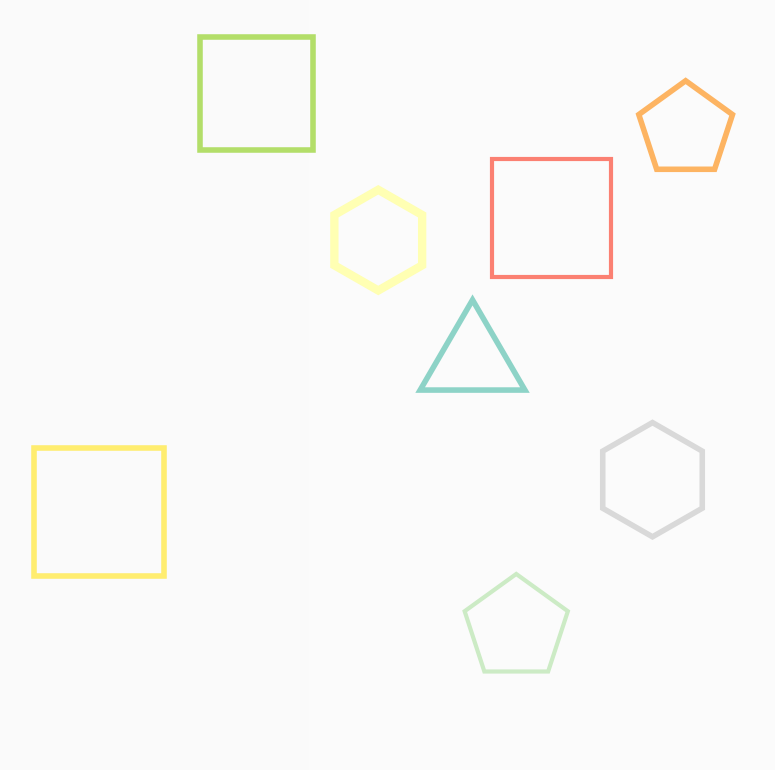[{"shape": "triangle", "thickness": 2, "radius": 0.39, "center": [0.61, 0.532]}, {"shape": "hexagon", "thickness": 3, "radius": 0.33, "center": [0.488, 0.688]}, {"shape": "square", "thickness": 1.5, "radius": 0.38, "center": [0.711, 0.716]}, {"shape": "pentagon", "thickness": 2, "radius": 0.32, "center": [0.885, 0.832]}, {"shape": "square", "thickness": 2, "radius": 0.37, "center": [0.331, 0.878]}, {"shape": "hexagon", "thickness": 2, "radius": 0.37, "center": [0.842, 0.377]}, {"shape": "pentagon", "thickness": 1.5, "radius": 0.35, "center": [0.666, 0.185]}, {"shape": "square", "thickness": 2, "radius": 0.42, "center": [0.128, 0.335]}]